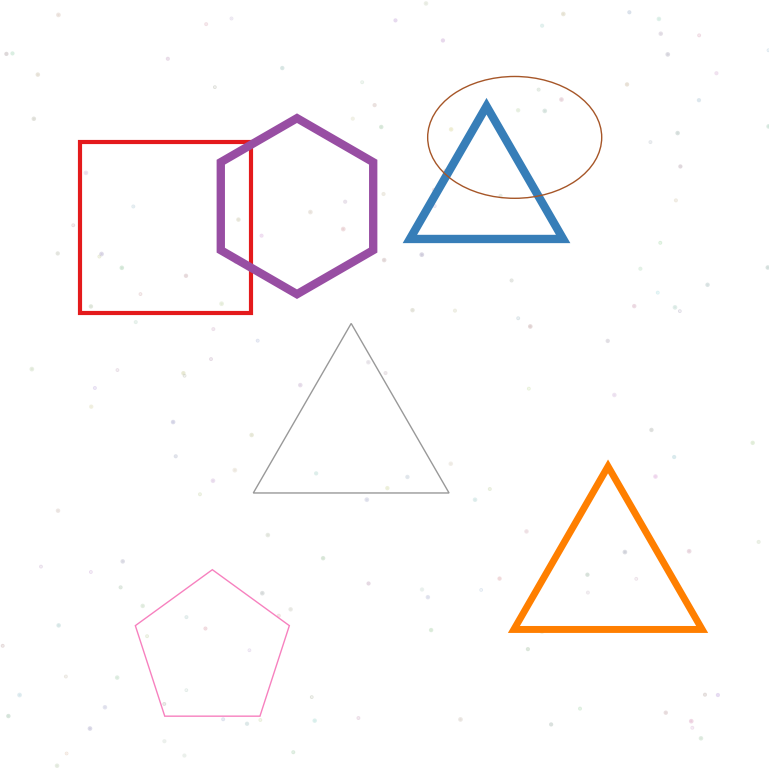[{"shape": "square", "thickness": 1.5, "radius": 0.56, "center": [0.215, 0.704]}, {"shape": "triangle", "thickness": 3, "radius": 0.57, "center": [0.632, 0.747]}, {"shape": "hexagon", "thickness": 3, "radius": 0.57, "center": [0.386, 0.732]}, {"shape": "triangle", "thickness": 2.5, "radius": 0.71, "center": [0.79, 0.253]}, {"shape": "oval", "thickness": 0.5, "radius": 0.57, "center": [0.668, 0.822]}, {"shape": "pentagon", "thickness": 0.5, "radius": 0.53, "center": [0.276, 0.155]}, {"shape": "triangle", "thickness": 0.5, "radius": 0.73, "center": [0.456, 0.433]}]